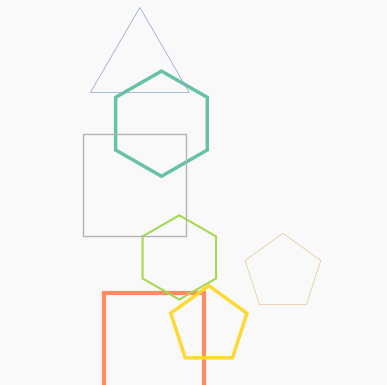[{"shape": "hexagon", "thickness": 2.5, "radius": 0.68, "center": [0.417, 0.679]}, {"shape": "square", "thickness": 3, "radius": 0.64, "center": [0.397, 0.11]}, {"shape": "triangle", "thickness": 0.5, "radius": 0.73, "center": [0.361, 0.834]}, {"shape": "hexagon", "thickness": 1.5, "radius": 0.55, "center": [0.463, 0.331]}, {"shape": "pentagon", "thickness": 2.5, "radius": 0.52, "center": [0.539, 0.154]}, {"shape": "pentagon", "thickness": 0.5, "radius": 0.51, "center": [0.73, 0.292]}, {"shape": "square", "thickness": 1, "radius": 0.67, "center": [0.346, 0.519]}]